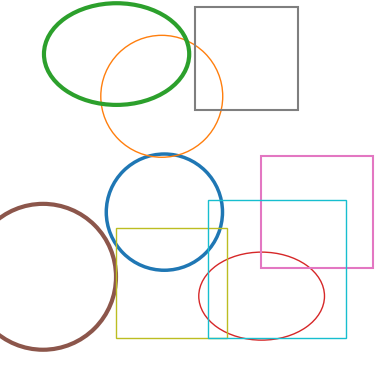[{"shape": "circle", "thickness": 2.5, "radius": 0.75, "center": [0.427, 0.449]}, {"shape": "circle", "thickness": 1, "radius": 0.79, "center": [0.42, 0.75]}, {"shape": "oval", "thickness": 3, "radius": 0.94, "center": [0.303, 0.86]}, {"shape": "oval", "thickness": 1, "radius": 0.82, "center": [0.68, 0.231]}, {"shape": "circle", "thickness": 3, "radius": 0.95, "center": [0.112, 0.281]}, {"shape": "square", "thickness": 1.5, "radius": 0.73, "center": [0.824, 0.45]}, {"shape": "square", "thickness": 1.5, "radius": 0.67, "center": [0.639, 0.849]}, {"shape": "square", "thickness": 1, "radius": 0.72, "center": [0.445, 0.265]}, {"shape": "square", "thickness": 1, "radius": 0.9, "center": [0.719, 0.301]}]